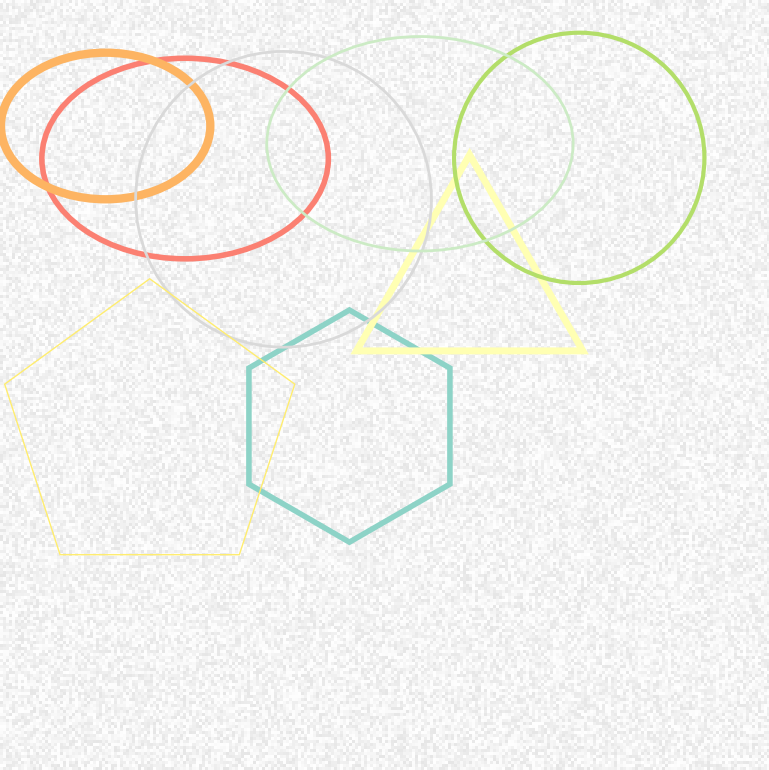[{"shape": "hexagon", "thickness": 2, "radius": 0.75, "center": [0.454, 0.447]}, {"shape": "triangle", "thickness": 2.5, "radius": 0.85, "center": [0.61, 0.629]}, {"shape": "oval", "thickness": 2, "radius": 0.93, "center": [0.24, 0.794]}, {"shape": "oval", "thickness": 3, "radius": 0.68, "center": [0.137, 0.836]}, {"shape": "circle", "thickness": 1.5, "radius": 0.81, "center": [0.752, 0.795]}, {"shape": "circle", "thickness": 1, "radius": 0.96, "center": [0.368, 0.741]}, {"shape": "oval", "thickness": 1, "radius": 0.99, "center": [0.545, 0.813]}, {"shape": "pentagon", "thickness": 0.5, "radius": 0.99, "center": [0.194, 0.44]}]